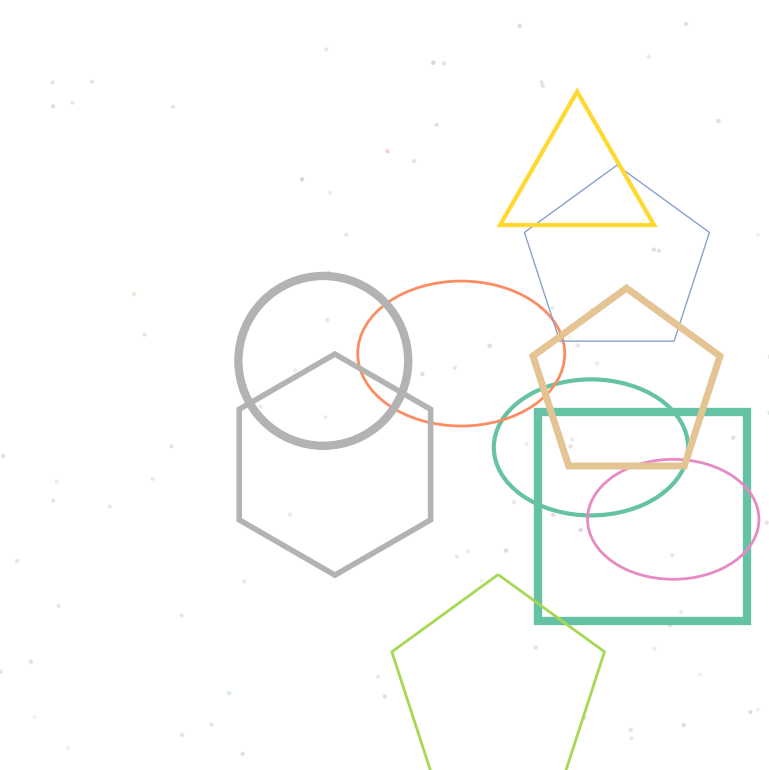[{"shape": "square", "thickness": 3, "radius": 0.68, "center": [0.834, 0.329]}, {"shape": "oval", "thickness": 1.5, "radius": 0.63, "center": [0.767, 0.419]}, {"shape": "oval", "thickness": 1, "radius": 0.67, "center": [0.599, 0.541]}, {"shape": "pentagon", "thickness": 0.5, "radius": 0.63, "center": [0.801, 0.659]}, {"shape": "oval", "thickness": 1, "radius": 0.56, "center": [0.874, 0.326]}, {"shape": "pentagon", "thickness": 1, "radius": 0.73, "center": [0.647, 0.109]}, {"shape": "triangle", "thickness": 1.5, "radius": 0.58, "center": [0.749, 0.765]}, {"shape": "pentagon", "thickness": 2.5, "radius": 0.64, "center": [0.814, 0.498]}, {"shape": "circle", "thickness": 3, "radius": 0.55, "center": [0.42, 0.531]}, {"shape": "hexagon", "thickness": 2, "radius": 0.72, "center": [0.435, 0.397]}]